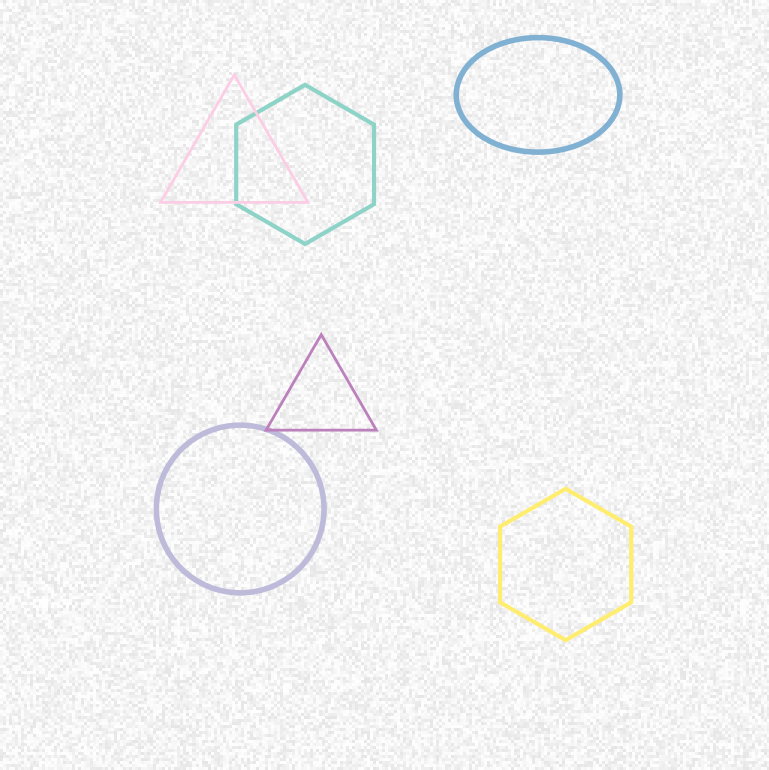[{"shape": "hexagon", "thickness": 1.5, "radius": 0.52, "center": [0.396, 0.786]}, {"shape": "circle", "thickness": 2, "radius": 0.54, "center": [0.312, 0.339]}, {"shape": "oval", "thickness": 2, "radius": 0.53, "center": [0.699, 0.877]}, {"shape": "triangle", "thickness": 1, "radius": 0.55, "center": [0.304, 0.792]}, {"shape": "triangle", "thickness": 1, "radius": 0.41, "center": [0.417, 0.483]}, {"shape": "hexagon", "thickness": 1.5, "radius": 0.49, "center": [0.735, 0.267]}]